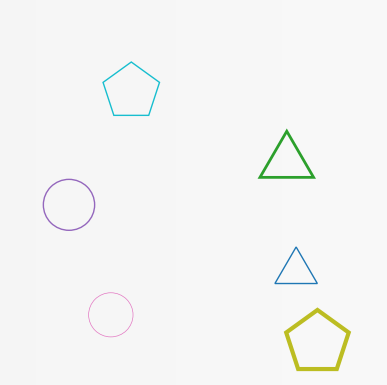[{"shape": "triangle", "thickness": 1, "radius": 0.32, "center": [0.764, 0.295]}, {"shape": "triangle", "thickness": 2, "radius": 0.4, "center": [0.74, 0.579]}, {"shape": "circle", "thickness": 1, "radius": 0.33, "center": [0.178, 0.468]}, {"shape": "circle", "thickness": 0.5, "radius": 0.29, "center": [0.286, 0.182]}, {"shape": "pentagon", "thickness": 3, "radius": 0.42, "center": [0.819, 0.11]}, {"shape": "pentagon", "thickness": 1, "radius": 0.38, "center": [0.339, 0.762]}]